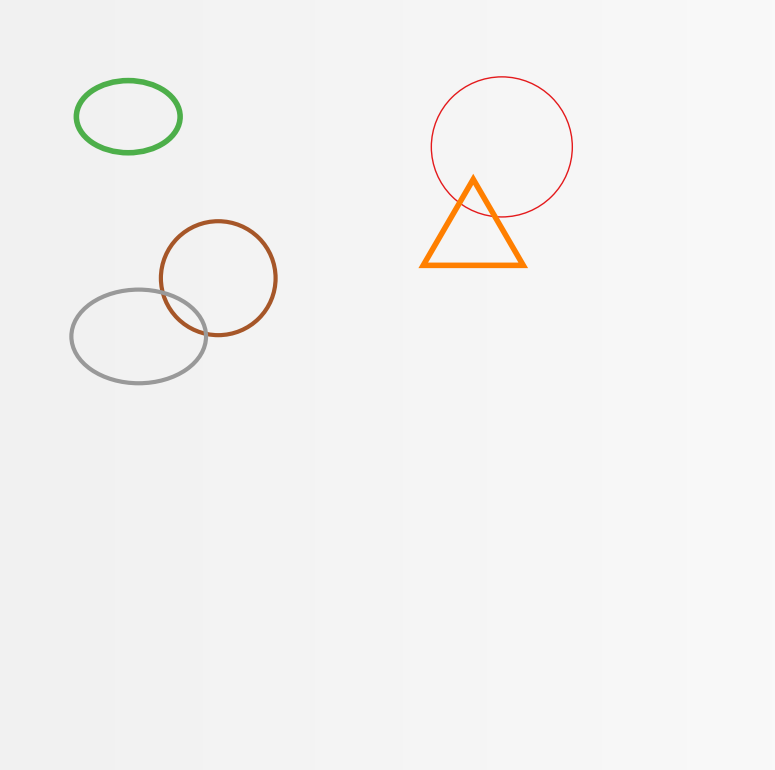[{"shape": "circle", "thickness": 0.5, "radius": 0.45, "center": [0.648, 0.809]}, {"shape": "oval", "thickness": 2, "radius": 0.33, "center": [0.165, 0.848]}, {"shape": "triangle", "thickness": 2, "radius": 0.37, "center": [0.611, 0.693]}, {"shape": "circle", "thickness": 1.5, "radius": 0.37, "center": [0.282, 0.639]}, {"shape": "oval", "thickness": 1.5, "radius": 0.43, "center": [0.179, 0.563]}]